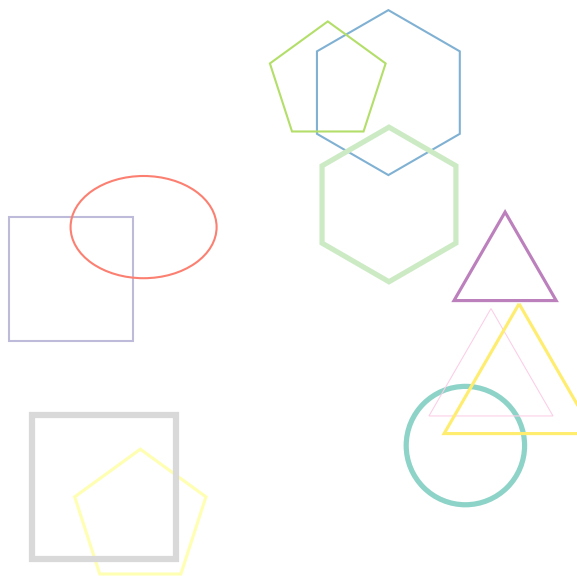[{"shape": "circle", "thickness": 2.5, "radius": 0.51, "center": [0.806, 0.228]}, {"shape": "pentagon", "thickness": 1.5, "radius": 0.6, "center": [0.243, 0.102]}, {"shape": "square", "thickness": 1, "radius": 0.54, "center": [0.123, 0.516]}, {"shape": "oval", "thickness": 1, "radius": 0.63, "center": [0.249, 0.606]}, {"shape": "hexagon", "thickness": 1, "radius": 0.71, "center": [0.673, 0.839]}, {"shape": "pentagon", "thickness": 1, "radius": 0.53, "center": [0.568, 0.857]}, {"shape": "triangle", "thickness": 0.5, "radius": 0.62, "center": [0.85, 0.341]}, {"shape": "square", "thickness": 3, "radius": 0.62, "center": [0.18, 0.156]}, {"shape": "triangle", "thickness": 1.5, "radius": 0.51, "center": [0.875, 0.53]}, {"shape": "hexagon", "thickness": 2.5, "radius": 0.67, "center": [0.674, 0.645]}, {"shape": "triangle", "thickness": 1.5, "radius": 0.75, "center": [0.899, 0.323]}]